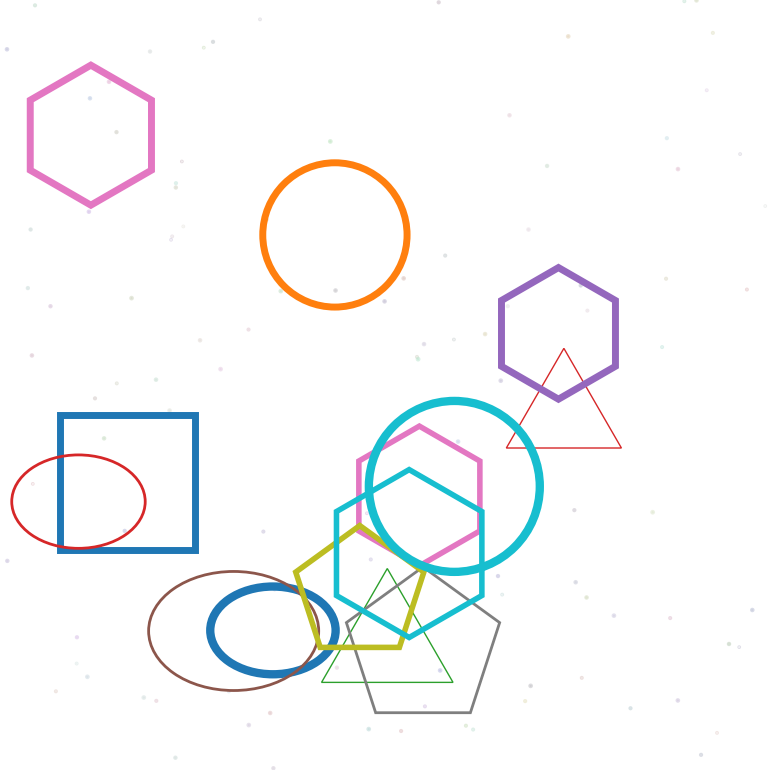[{"shape": "square", "thickness": 2.5, "radius": 0.44, "center": [0.166, 0.373]}, {"shape": "oval", "thickness": 3, "radius": 0.41, "center": [0.354, 0.181]}, {"shape": "circle", "thickness": 2.5, "radius": 0.47, "center": [0.435, 0.695]}, {"shape": "triangle", "thickness": 0.5, "radius": 0.49, "center": [0.503, 0.163]}, {"shape": "triangle", "thickness": 0.5, "radius": 0.43, "center": [0.732, 0.461]}, {"shape": "oval", "thickness": 1, "radius": 0.43, "center": [0.102, 0.349]}, {"shape": "hexagon", "thickness": 2.5, "radius": 0.43, "center": [0.725, 0.567]}, {"shape": "oval", "thickness": 1, "radius": 0.55, "center": [0.303, 0.181]}, {"shape": "hexagon", "thickness": 2, "radius": 0.45, "center": [0.545, 0.356]}, {"shape": "hexagon", "thickness": 2.5, "radius": 0.45, "center": [0.118, 0.824]}, {"shape": "pentagon", "thickness": 1, "radius": 0.52, "center": [0.549, 0.159]}, {"shape": "pentagon", "thickness": 2, "radius": 0.44, "center": [0.467, 0.23]}, {"shape": "hexagon", "thickness": 2, "radius": 0.55, "center": [0.531, 0.281]}, {"shape": "circle", "thickness": 3, "radius": 0.56, "center": [0.59, 0.368]}]